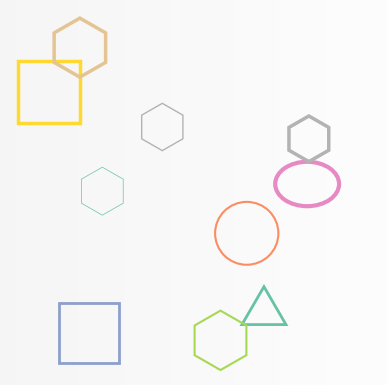[{"shape": "hexagon", "thickness": 0.5, "radius": 0.31, "center": [0.264, 0.503]}, {"shape": "triangle", "thickness": 2, "radius": 0.33, "center": [0.681, 0.19]}, {"shape": "circle", "thickness": 1.5, "radius": 0.41, "center": [0.637, 0.394]}, {"shape": "square", "thickness": 2, "radius": 0.39, "center": [0.23, 0.135]}, {"shape": "oval", "thickness": 3, "radius": 0.41, "center": [0.793, 0.522]}, {"shape": "hexagon", "thickness": 1.5, "radius": 0.39, "center": [0.569, 0.116]}, {"shape": "square", "thickness": 2.5, "radius": 0.4, "center": [0.126, 0.761]}, {"shape": "hexagon", "thickness": 2.5, "radius": 0.38, "center": [0.206, 0.876]}, {"shape": "hexagon", "thickness": 1, "radius": 0.31, "center": [0.419, 0.67]}, {"shape": "hexagon", "thickness": 2.5, "radius": 0.3, "center": [0.797, 0.639]}]